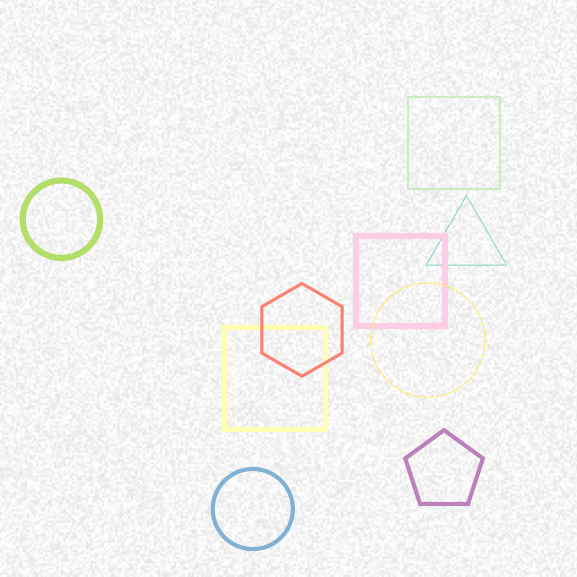[{"shape": "triangle", "thickness": 0.5, "radius": 0.4, "center": [0.808, 0.58]}, {"shape": "square", "thickness": 2.5, "radius": 0.44, "center": [0.475, 0.345]}, {"shape": "hexagon", "thickness": 1.5, "radius": 0.4, "center": [0.523, 0.428]}, {"shape": "circle", "thickness": 2, "radius": 0.35, "center": [0.438, 0.118]}, {"shape": "circle", "thickness": 3, "radius": 0.34, "center": [0.106, 0.62]}, {"shape": "square", "thickness": 3, "radius": 0.39, "center": [0.694, 0.513]}, {"shape": "pentagon", "thickness": 2, "radius": 0.35, "center": [0.769, 0.184]}, {"shape": "square", "thickness": 1, "radius": 0.4, "center": [0.787, 0.752]}, {"shape": "circle", "thickness": 0.5, "radius": 0.49, "center": [0.741, 0.41]}]